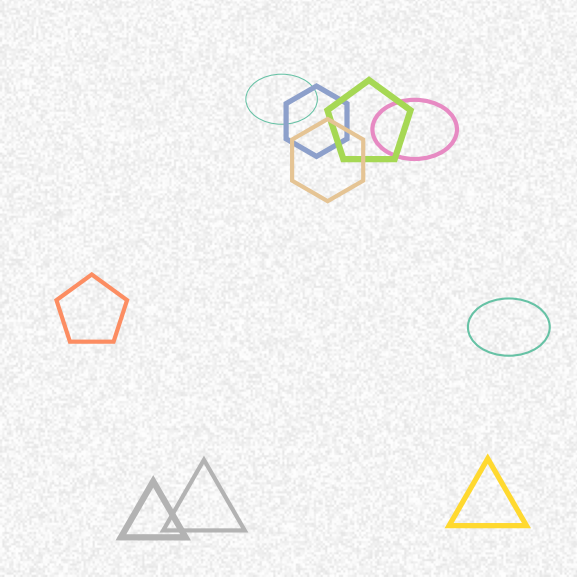[{"shape": "oval", "thickness": 0.5, "radius": 0.31, "center": [0.488, 0.827]}, {"shape": "oval", "thickness": 1, "radius": 0.35, "center": [0.881, 0.433]}, {"shape": "pentagon", "thickness": 2, "radius": 0.32, "center": [0.159, 0.46]}, {"shape": "hexagon", "thickness": 2.5, "radius": 0.3, "center": [0.548, 0.789]}, {"shape": "oval", "thickness": 2, "radius": 0.37, "center": [0.718, 0.775]}, {"shape": "pentagon", "thickness": 3, "radius": 0.38, "center": [0.639, 0.785]}, {"shape": "triangle", "thickness": 2.5, "radius": 0.39, "center": [0.845, 0.128]}, {"shape": "hexagon", "thickness": 2, "radius": 0.36, "center": [0.567, 0.722]}, {"shape": "triangle", "thickness": 2, "radius": 0.41, "center": [0.353, 0.121]}, {"shape": "triangle", "thickness": 3, "radius": 0.32, "center": [0.265, 0.101]}]